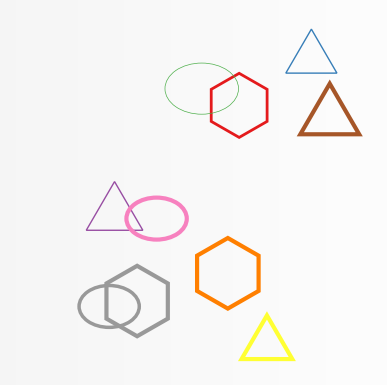[{"shape": "hexagon", "thickness": 2, "radius": 0.42, "center": [0.617, 0.726]}, {"shape": "triangle", "thickness": 1, "radius": 0.38, "center": [0.804, 0.848]}, {"shape": "oval", "thickness": 0.5, "radius": 0.47, "center": [0.521, 0.77]}, {"shape": "triangle", "thickness": 1, "radius": 0.42, "center": [0.296, 0.444]}, {"shape": "hexagon", "thickness": 3, "radius": 0.46, "center": [0.588, 0.29]}, {"shape": "triangle", "thickness": 3, "radius": 0.38, "center": [0.689, 0.105]}, {"shape": "triangle", "thickness": 3, "radius": 0.44, "center": [0.851, 0.695]}, {"shape": "oval", "thickness": 3, "radius": 0.39, "center": [0.404, 0.432]}, {"shape": "hexagon", "thickness": 3, "radius": 0.46, "center": [0.354, 0.218]}, {"shape": "oval", "thickness": 2.5, "radius": 0.39, "center": [0.282, 0.204]}]